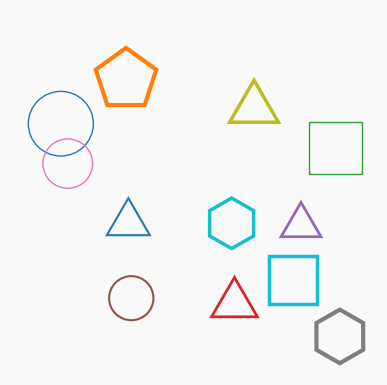[{"shape": "triangle", "thickness": 1.5, "radius": 0.32, "center": [0.331, 0.421]}, {"shape": "circle", "thickness": 1, "radius": 0.42, "center": [0.157, 0.679]}, {"shape": "pentagon", "thickness": 3, "radius": 0.41, "center": [0.325, 0.794]}, {"shape": "square", "thickness": 1, "radius": 0.34, "center": [0.866, 0.616]}, {"shape": "triangle", "thickness": 2, "radius": 0.34, "center": [0.605, 0.211]}, {"shape": "triangle", "thickness": 2, "radius": 0.3, "center": [0.777, 0.415]}, {"shape": "circle", "thickness": 1.5, "radius": 0.29, "center": [0.339, 0.225]}, {"shape": "circle", "thickness": 1, "radius": 0.32, "center": [0.175, 0.575]}, {"shape": "hexagon", "thickness": 3, "radius": 0.35, "center": [0.877, 0.126]}, {"shape": "triangle", "thickness": 2.5, "radius": 0.36, "center": [0.656, 0.719]}, {"shape": "hexagon", "thickness": 2.5, "radius": 0.33, "center": [0.598, 0.42]}, {"shape": "square", "thickness": 2.5, "radius": 0.31, "center": [0.756, 0.272]}]